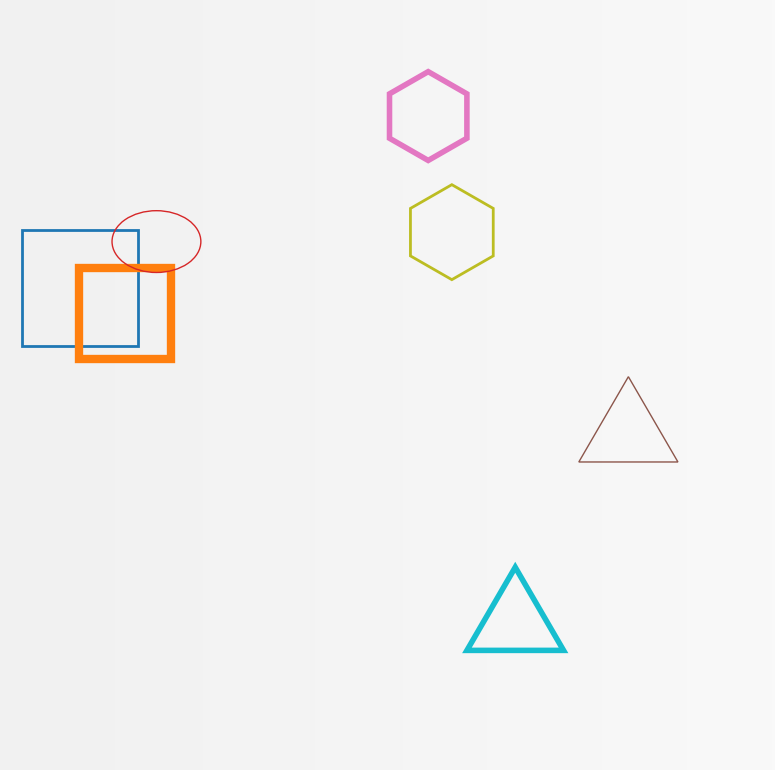[{"shape": "square", "thickness": 1, "radius": 0.38, "center": [0.103, 0.626]}, {"shape": "square", "thickness": 3, "radius": 0.29, "center": [0.161, 0.593]}, {"shape": "oval", "thickness": 0.5, "radius": 0.29, "center": [0.202, 0.686]}, {"shape": "triangle", "thickness": 0.5, "radius": 0.37, "center": [0.811, 0.437]}, {"shape": "hexagon", "thickness": 2, "radius": 0.29, "center": [0.553, 0.849]}, {"shape": "hexagon", "thickness": 1, "radius": 0.31, "center": [0.583, 0.698]}, {"shape": "triangle", "thickness": 2, "radius": 0.36, "center": [0.665, 0.191]}]